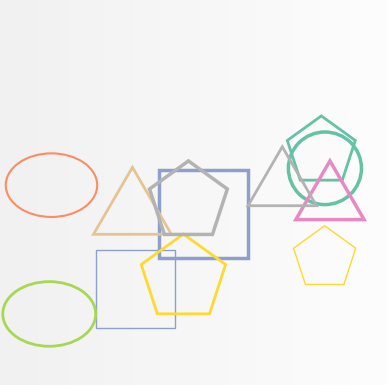[{"shape": "pentagon", "thickness": 2, "radius": 0.46, "center": [0.829, 0.607]}, {"shape": "circle", "thickness": 2.5, "radius": 0.47, "center": [0.839, 0.563]}, {"shape": "oval", "thickness": 1.5, "radius": 0.59, "center": [0.133, 0.519]}, {"shape": "square", "thickness": 2.5, "radius": 0.57, "center": [0.525, 0.444]}, {"shape": "square", "thickness": 1, "radius": 0.51, "center": [0.35, 0.249]}, {"shape": "triangle", "thickness": 2.5, "radius": 0.51, "center": [0.851, 0.48]}, {"shape": "oval", "thickness": 2, "radius": 0.6, "center": [0.127, 0.185]}, {"shape": "pentagon", "thickness": 1, "radius": 0.42, "center": [0.838, 0.329]}, {"shape": "pentagon", "thickness": 2, "radius": 0.57, "center": [0.473, 0.277]}, {"shape": "triangle", "thickness": 2, "radius": 0.58, "center": [0.342, 0.449]}, {"shape": "triangle", "thickness": 2, "radius": 0.51, "center": [0.728, 0.517]}, {"shape": "pentagon", "thickness": 2.5, "radius": 0.53, "center": [0.486, 0.476]}]